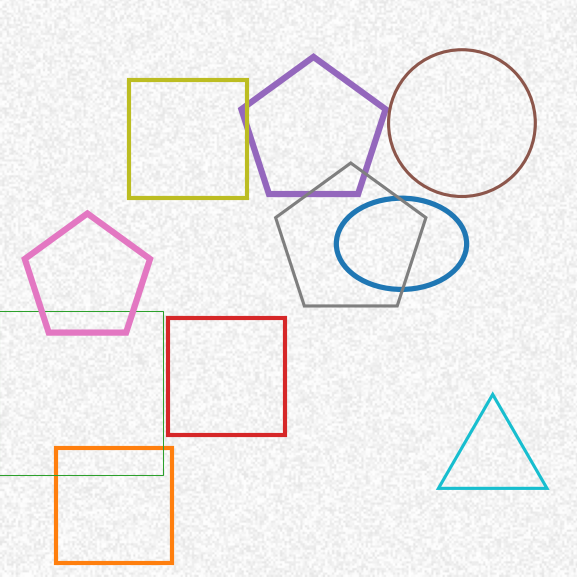[{"shape": "oval", "thickness": 2.5, "radius": 0.56, "center": [0.695, 0.577]}, {"shape": "square", "thickness": 2, "radius": 0.5, "center": [0.198, 0.124]}, {"shape": "square", "thickness": 0.5, "radius": 0.71, "center": [0.14, 0.319]}, {"shape": "square", "thickness": 2, "radius": 0.51, "center": [0.393, 0.347]}, {"shape": "pentagon", "thickness": 3, "radius": 0.66, "center": [0.543, 0.769]}, {"shape": "circle", "thickness": 1.5, "radius": 0.64, "center": [0.8, 0.786]}, {"shape": "pentagon", "thickness": 3, "radius": 0.57, "center": [0.151, 0.515]}, {"shape": "pentagon", "thickness": 1.5, "radius": 0.68, "center": [0.607, 0.58]}, {"shape": "square", "thickness": 2, "radius": 0.51, "center": [0.325, 0.758]}, {"shape": "triangle", "thickness": 1.5, "radius": 0.54, "center": [0.853, 0.208]}]